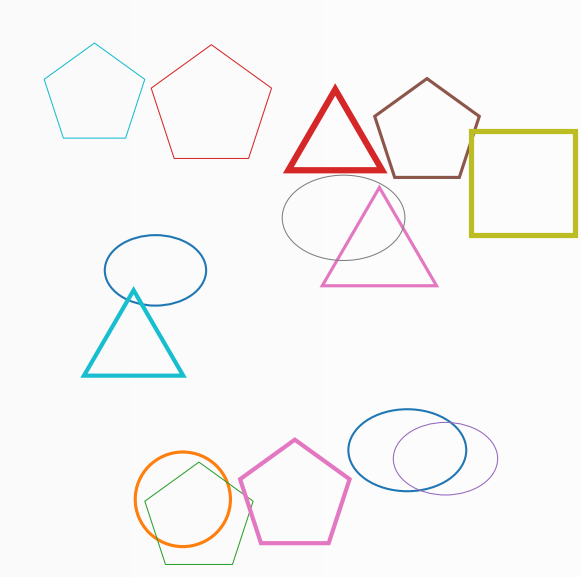[{"shape": "oval", "thickness": 1, "radius": 0.51, "center": [0.701, 0.22]}, {"shape": "oval", "thickness": 1, "radius": 0.44, "center": [0.267, 0.531]}, {"shape": "circle", "thickness": 1.5, "radius": 0.41, "center": [0.315, 0.135]}, {"shape": "pentagon", "thickness": 0.5, "radius": 0.49, "center": [0.342, 0.101]}, {"shape": "pentagon", "thickness": 0.5, "radius": 0.54, "center": [0.364, 0.813]}, {"shape": "triangle", "thickness": 3, "radius": 0.47, "center": [0.577, 0.751]}, {"shape": "oval", "thickness": 0.5, "radius": 0.45, "center": [0.766, 0.205]}, {"shape": "pentagon", "thickness": 1.5, "radius": 0.47, "center": [0.735, 0.768]}, {"shape": "triangle", "thickness": 1.5, "radius": 0.57, "center": [0.653, 0.561]}, {"shape": "pentagon", "thickness": 2, "radius": 0.5, "center": [0.507, 0.139]}, {"shape": "oval", "thickness": 0.5, "radius": 0.53, "center": [0.591, 0.622]}, {"shape": "square", "thickness": 2.5, "radius": 0.45, "center": [0.9, 0.682]}, {"shape": "pentagon", "thickness": 0.5, "radius": 0.46, "center": [0.163, 0.834]}, {"shape": "triangle", "thickness": 2, "radius": 0.49, "center": [0.23, 0.398]}]